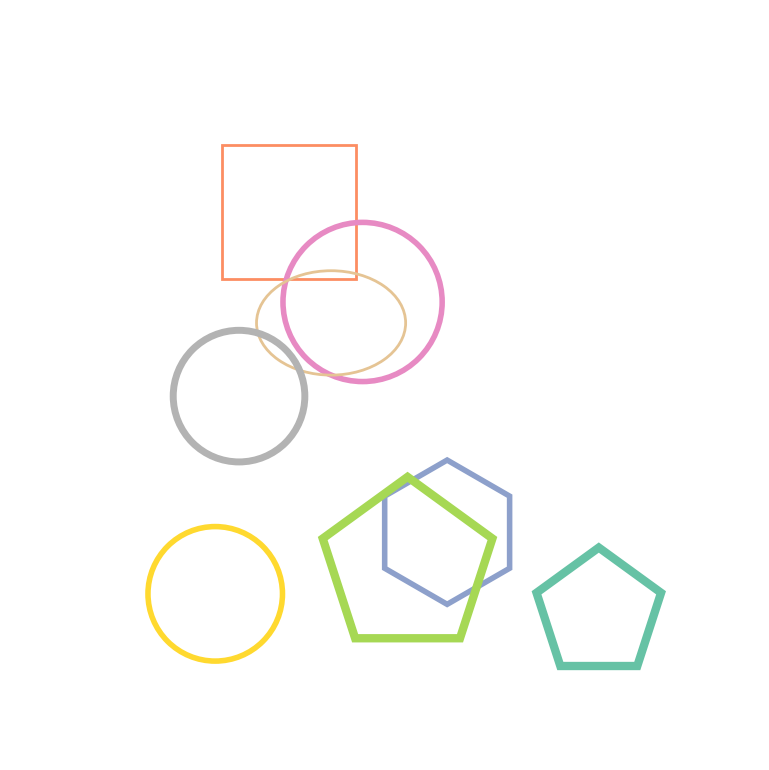[{"shape": "pentagon", "thickness": 3, "radius": 0.43, "center": [0.778, 0.204]}, {"shape": "square", "thickness": 1, "radius": 0.43, "center": [0.376, 0.725]}, {"shape": "hexagon", "thickness": 2, "radius": 0.47, "center": [0.581, 0.309]}, {"shape": "circle", "thickness": 2, "radius": 0.52, "center": [0.471, 0.608]}, {"shape": "pentagon", "thickness": 3, "radius": 0.58, "center": [0.529, 0.265]}, {"shape": "circle", "thickness": 2, "radius": 0.44, "center": [0.28, 0.229]}, {"shape": "oval", "thickness": 1, "radius": 0.48, "center": [0.43, 0.581]}, {"shape": "circle", "thickness": 2.5, "radius": 0.43, "center": [0.31, 0.486]}]